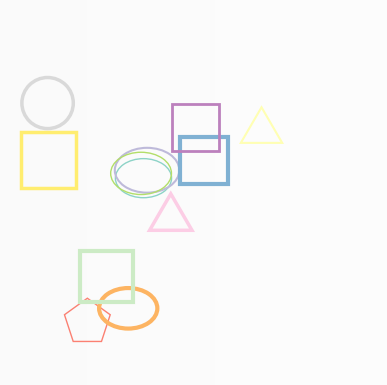[{"shape": "oval", "thickness": 1, "radius": 0.36, "center": [0.37, 0.537]}, {"shape": "triangle", "thickness": 1.5, "radius": 0.31, "center": [0.675, 0.66]}, {"shape": "oval", "thickness": 1.5, "radius": 0.42, "center": [0.38, 0.558]}, {"shape": "pentagon", "thickness": 1, "radius": 0.31, "center": [0.225, 0.163]}, {"shape": "square", "thickness": 3, "radius": 0.31, "center": [0.526, 0.583]}, {"shape": "oval", "thickness": 3, "radius": 0.38, "center": [0.331, 0.199]}, {"shape": "oval", "thickness": 1, "radius": 0.39, "center": [0.364, 0.55]}, {"shape": "triangle", "thickness": 2.5, "radius": 0.32, "center": [0.441, 0.433]}, {"shape": "circle", "thickness": 2.5, "radius": 0.33, "center": [0.123, 0.732]}, {"shape": "square", "thickness": 2, "radius": 0.3, "center": [0.505, 0.669]}, {"shape": "square", "thickness": 3, "radius": 0.34, "center": [0.275, 0.282]}, {"shape": "square", "thickness": 2.5, "radius": 0.36, "center": [0.125, 0.585]}]